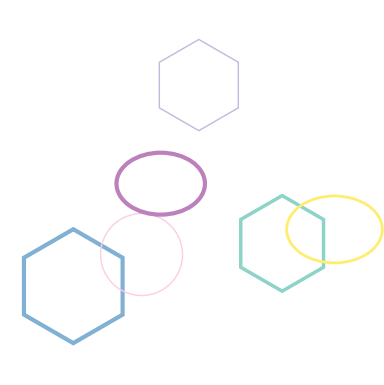[{"shape": "hexagon", "thickness": 2.5, "radius": 0.62, "center": [0.733, 0.368]}, {"shape": "hexagon", "thickness": 1, "radius": 0.59, "center": [0.516, 0.779]}, {"shape": "hexagon", "thickness": 3, "radius": 0.74, "center": [0.19, 0.257]}, {"shape": "circle", "thickness": 1, "radius": 0.53, "center": [0.368, 0.339]}, {"shape": "oval", "thickness": 3, "radius": 0.57, "center": [0.417, 0.523]}, {"shape": "oval", "thickness": 2, "radius": 0.62, "center": [0.869, 0.404]}]